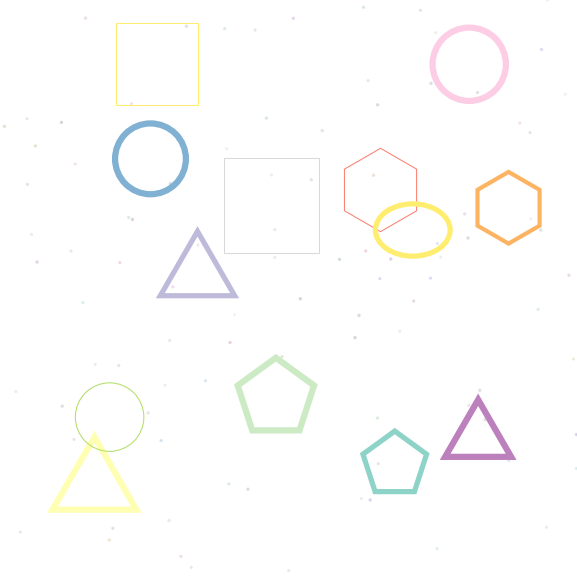[{"shape": "pentagon", "thickness": 2.5, "radius": 0.29, "center": [0.684, 0.195]}, {"shape": "triangle", "thickness": 3, "radius": 0.42, "center": [0.164, 0.159]}, {"shape": "triangle", "thickness": 2.5, "radius": 0.37, "center": [0.342, 0.524]}, {"shape": "hexagon", "thickness": 0.5, "radius": 0.36, "center": [0.659, 0.67]}, {"shape": "circle", "thickness": 3, "radius": 0.31, "center": [0.261, 0.724]}, {"shape": "hexagon", "thickness": 2, "radius": 0.31, "center": [0.881, 0.639]}, {"shape": "circle", "thickness": 0.5, "radius": 0.3, "center": [0.19, 0.277]}, {"shape": "circle", "thickness": 3, "radius": 0.32, "center": [0.813, 0.888]}, {"shape": "square", "thickness": 0.5, "radius": 0.41, "center": [0.469, 0.643]}, {"shape": "triangle", "thickness": 3, "radius": 0.33, "center": [0.828, 0.241]}, {"shape": "pentagon", "thickness": 3, "radius": 0.35, "center": [0.478, 0.31]}, {"shape": "oval", "thickness": 2.5, "radius": 0.32, "center": [0.715, 0.601]}, {"shape": "square", "thickness": 0.5, "radius": 0.35, "center": [0.272, 0.889]}]